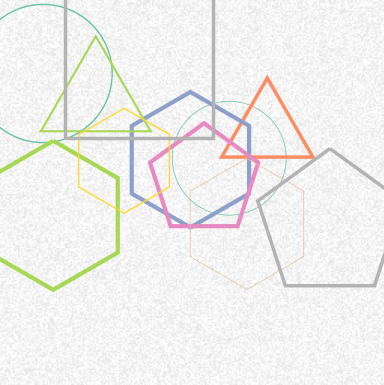[{"shape": "circle", "thickness": 1, "radius": 0.9, "center": [0.112, 0.809]}, {"shape": "circle", "thickness": 0.5, "radius": 0.74, "center": [0.595, 0.589]}, {"shape": "triangle", "thickness": 2.5, "radius": 0.68, "center": [0.694, 0.66]}, {"shape": "hexagon", "thickness": 3, "radius": 0.88, "center": [0.495, 0.585]}, {"shape": "pentagon", "thickness": 3, "radius": 0.74, "center": [0.53, 0.532]}, {"shape": "hexagon", "thickness": 3, "radius": 0.97, "center": [0.138, 0.441]}, {"shape": "triangle", "thickness": 1.5, "radius": 0.82, "center": [0.249, 0.741]}, {"shape": "hexagon", "thickness": 1, "radius": 0.68, "center": [0.322, 0.582]}, {"shape": "hexagon", "thickness": 0.5, "radius": 0.85, "center": [0.641, 0.418]}, {"shape": "pentagon", "thickness": 2.5, "radius": 0.98, "center": [0.857, 0.417]}, {"shape": "square", "thickness": 2.5, "radius": 0.96, "center": [0.36, 0.832]}]